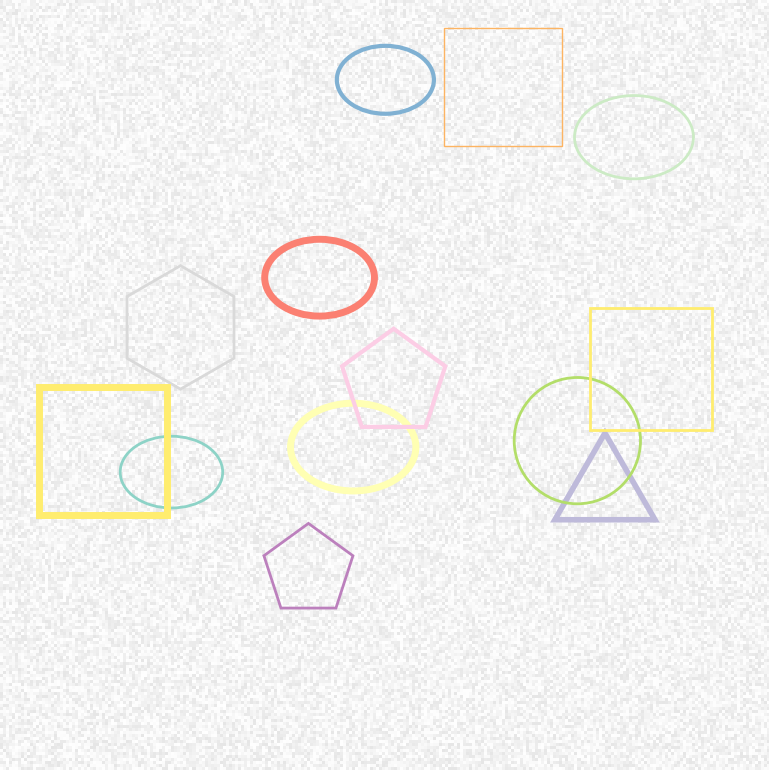[{"shape": "oval", "thickness": 1, "radius": 0.33, "center": [0.223, 0.387]}, {"shape": "oval", "thickness": 2.5, "radius": 0.41, "center": [0.459, 0.419]}, {"shape": "triangle", "thickness": 2, "radius": 0.38, "center": [0.786, 0.363]}, {"shape": "oval", "thickness": 2.5, "radius": 0.36, "center": [0.415, 0.639]}, {"shape": "oval", "thickness": 1.5, "radius": 0.32, "center": [0.5, 0.896]}, {"shape": "square", "thickness": 0.5, "radius": 0.38, "center": [0.654, 0.887]}, {"shape": "circle", "thickness": 1, "radius": 0.41, "center": [0.75, 0.428]}, {"shape": "pentagon", "thickness": 1.5, "radius": 0.35, "center": [0.511, 0.503]}, {"shape": "hexagon", "thickness": 1, "radius": 0.4, "center": [0.234, 0.575]}, {"shape": "pentagon", "thickness": 1, "radius": 0.3, "center": [0.401, 0.259]}, {"shape": "oval", "thickness": 1, "radius": 0.39, "center": [0.823, 0.822]}, {"shape": "square", "thickness": 1, "radius": 0.4, "center": [0.846, 0.52]}, {"shape": "square", "thickness": 2.5, "radius": 0.42, "center": [0.134, 0.414]}]